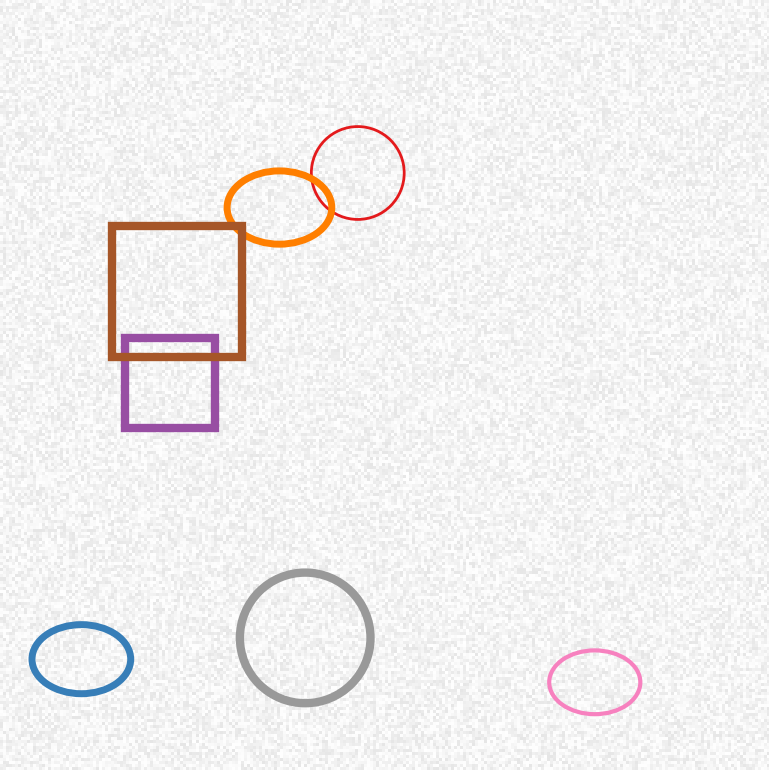[{"shape": "circle", "thickness": 1, "radius": 0.3, "center": [0.465, 0.775]}, {"shape": "oval", "thickness": 2.5, "radius": 0.32, "center": [0.106, 0.144]}, {"shape": "square", "thickness": 3, "radius": 0.29, "center": [0.221, 0.503]}, {"shape": "oval", "thickness": 2.5, "radius": 0.34, "center": [0.363, 0.73]}, {"shape": "square", "thickness": 3, "radius": 0.42, "center": [0.23, 0.621]}, {"shape": "oval", "thickness": 1.5, "radius": 0.3, "center": [0.772, 0.114]}, {"shape": "circle", "thickness": 3, "radius": 0.42, "center": [0.396, 0.172]}]